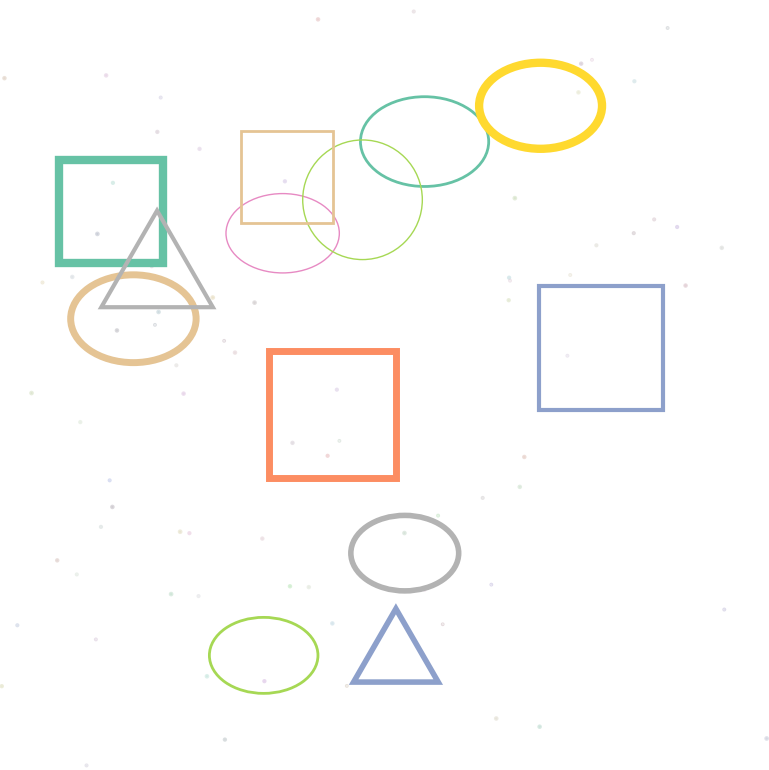[{"shape": "square", "thickness": 3, "radius": 0.34, "center": [0.144, 0.725]}, {"shape": "oval", "thickness": 1, "radius": 0.42, "center": [0.551, 0.816]}, {"shape": "square", "thickness": 2.5, "radius": 0.41, "center": [0.431, 0.462]}, {"shape": "triangle", "thickness": 2, "radius": 0.32, "center": [0.514, 0.146]}, {"shape": "square", "thickness": 1.5, "radius": 0.4, "center": [0.781, 0.548]}, {"shape": "oval", "thickness": 0.5, "radius": 0.37, "center": [0.367, 0.697]}, {"shape": "circle", "thickness": 0.5, "radius": 0.39, "center": [0.471, 0.741]}, {"shape": "oval", "thickness": 1, "radius": 0.35, "center": [0.342, 0.149]}, {"shape": "oval", "thickness": 3, "radius": 0.4, "center": [0.702, 0.863]}, {"shape": "square", "thickness": 1, "radius": 0.3, "center": [0.373, 0.77]}, {"shape": "oval", "thickness": 2.5, "radius": 0.41, "center": [0.173, 0.586]}, {"shape": "oval", "thickness": 2, "radius": 0.35, "center": [0.526, 0.282]}, {"shape": "triangle", "thickness": 1.5, "radius": 0.42, "center": [0.204, 0.643]}]